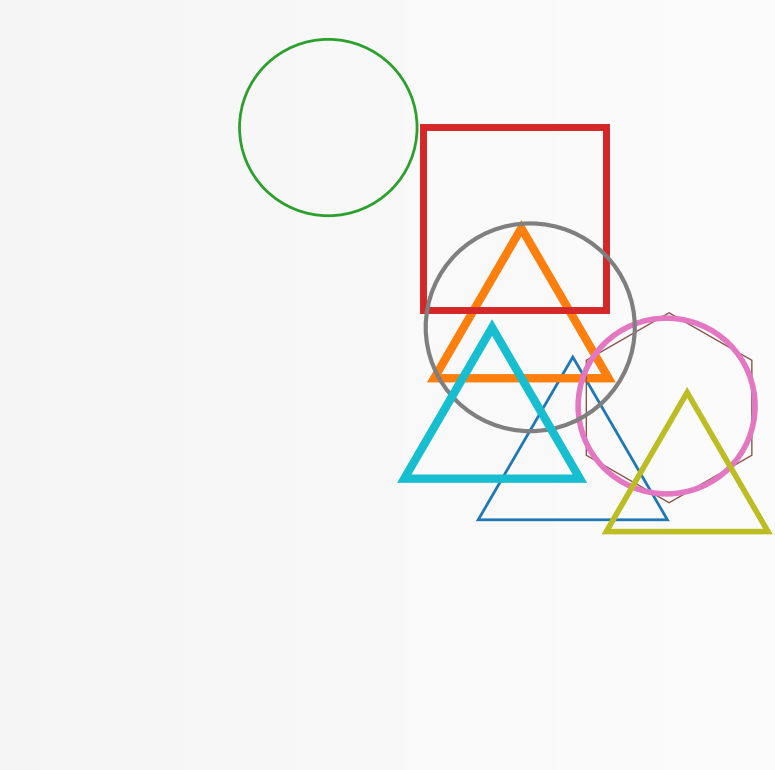[{"shape": "triangle", "thickness": 1, "radius": 0.7, "center": [0.739, 0.395]}, {"shape": "triangle", "thickness": 3, "radius": 0.65, "center": [0.673, 0.574]}, {"shape": "circle", "thickness": 1, "radius": 0.57, "center": [0.424, 0.834]}, {"shape": "square", "thickness": 2.5, "radius": 0.59, "center": [0.664, 0.716]}, {"shape": "hexagon", "thickness": 0.5, "radius": 0.62, "center": [0.863, 0.47]}, {"shape": "circle", "thickness": 2, "radius": 0.57, "center": [0.86, 0.473]}, {"shape": "circle", "thickness": 1.5, "radius": 0.67, "center": [0.684, 0.575]}, {"shape": "triangle", "thickness": 2, "radius": 0.6, "center": [0.887, 0.37]}, {"shape": "triangle", "thickness": 3, "radius": 0.65, "center": [0.635, 0.444]}]